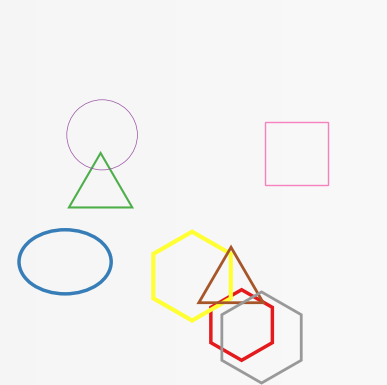[{"shape": "hexagon", "thickness": 2.5, "radius": 0.46, "center": [0.624, 0.156]}, {"shape": "oval", "thickness": 2.5, "radius": 0.59, "center": [0.168, 0.32]}, {"shape": "triangle", "thickness": 1.5, "radius": 0.47, "center": [0.26, 0.508]}, {"shape": "circle", "thickness": 0.5, "radius": 0.46, "center": [0.263, 0.65]}, {"shape": "hexagon", "thickness": 3, "radius": 0.58, "center": [0.496, 0.283]}, {"shape": "triangle", "thickness": 2, "radius": 0.48, "center": [0.596, 0.262]}, {"shape": "square", "thickness": 1, "radius": 0.41, "center": [0.766, 0.601]}, {"shape": "hexagon", "thickness": 2, "radius": 0.59, "center": [0.675, 0.123]}]